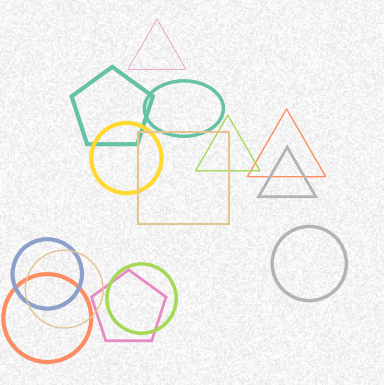[{"shape": "pentagon", "thickness": 3, "radius": 0.55, "center": [0.292, 0.715]}, {"shape": "oval", "thickness": 2.5, "radius": 0.51, "center": [0.478, 0.718]}, {"shape": "circle", "thickness": 3, "radius": 0.57, "center": [0.123, 0.174]}, {"shape": "triangle", "thickness": 1, "radius": 0.59, "center": [0.744, 0.6]}, {"shape": "circle", "thickness": 3, "radius": 0.45, "center": [0.123, 0.289]}, {"shape": "triangle", "thickness": 0.5, "radius": 0.43, "center": [0.408, 0.863]}, {"shape": "pentagon", "thickness": 2, "radius": 0.51, "center": [0.334, 0.197]}, {"shape": "circle", "thickness": 2.5, "radius": 0.45, "center": [0.368, 0.225]}, {"shape": "triangle", "thickness": 1, "radius": 0.48, "center": [0.592, 0.605]}, {"shape": "circle", "thickness": 3, "radius": 0.46, "center": [0.328, 0.589]}, {"shape": "square", "thickness": 1.5, "radius": 0.59, "center": [0.477, 0.538]}, {"shape": "circle", "thickness": 1, "radius": 0.5, "center": [0.167, 0.249]}, {"shape": "circle", "thickness": 2.5, "radius": 0.48, "center": [0.803, 0.316]}, {"shape": "triangle", "thickness": 2, "radius": 0.43, "center": [0.746, 0.532]}]